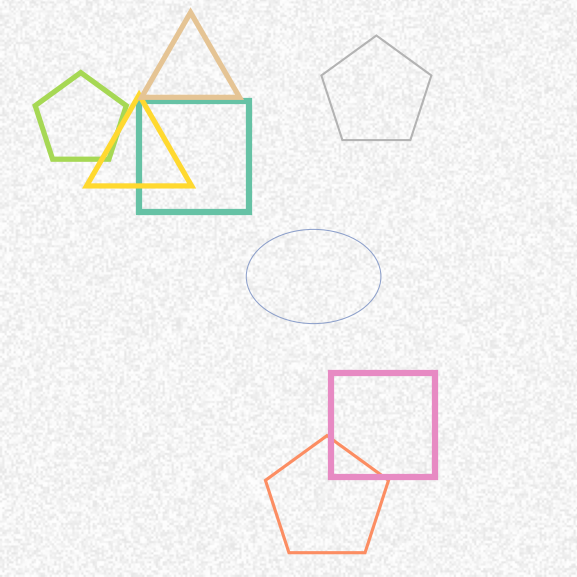[{"shape": "square", "thickness": 3, "radius": 0.48, "center": [0.336, 0.728]}, {"shape": "pentagon", "thickness": 1.5, "radius": 0.56, "center": [0.566, 0.133]}, {"shape": "oval", "thickness": 0.5, "radius": 0.58, "center": [0.543, 0.52]}, {"shape": "square", "thickness": 3, "radius": 0.45, "center": [0.664, 0.263]}, {"shape": "pentagon", "thickness": 2.5, "radius": 0.41, "center": [0.14, 0.791]}, {"shape": "triangle", "thickness": 2.5, "radius": 0.53, "center": [0.241, 0.73]}, {"shape": "triangle", "thickness": 2.5, "radius": 0.49, "center": [0.33, 0.88]}, {"shape": "pentagon", "thickness": 1, "radius": 0.5, "center": [0.652, 0.838]}]